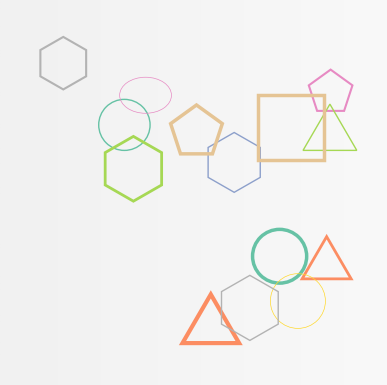[{"shape": "circle", "thickness": 2.5, "radius": 0.35, "center": [0.722, 0.334]}, {"shape": "circle", "thickness": 1, "radius": 0.33, "center": [0.321, 0.676]}, {"shape": "triangle", "thickness": 3, "radius": 0.42, "center": [0.544, 0.151]}, {"shape": "triangle", "thickness": 2, "radius": 0.37, "center": [0.843, 0.312]}, {"shape": "hexagon", "thickness": 1, "radius": 0.39, "center": [0.604, 0.578]}, {"shape": "pentagon", "thickness": 1.5, "radius": 0.3, "center": [0.853, 0.76]}, {"shape": "oval", "thickness": 0.5, "radius": 0.33, "center": [0.376, 0.753]}, {"shape": "hexagon", "thickness": 2, "radius": 0.42, "center": [0.344, 0.562]}, {"shape": "triangle", "thickness": 1, "radius": 0.4, "center": [0.851, 0.649]}, {"shape": "circle", "thickness": 0.5, "radius": 0.36, "center": [0.769, 0.218]}, {"shape": "pentagon", "thickness": 2.5, "radius": 0.35, "center": [0.507, 0.657]}, {"shape": "square", "thickness": 2.5, "radius": 0.42, "center": [0.751, 0.668]}, {"shape": "hexagon", "thickness": 1, "radius": 0.42, "center": [0.645, 0.2]}, {"shape": "hexagon", "thickness": 1.5, "radius": 0.34, "center": [0.163, 0.836]}]